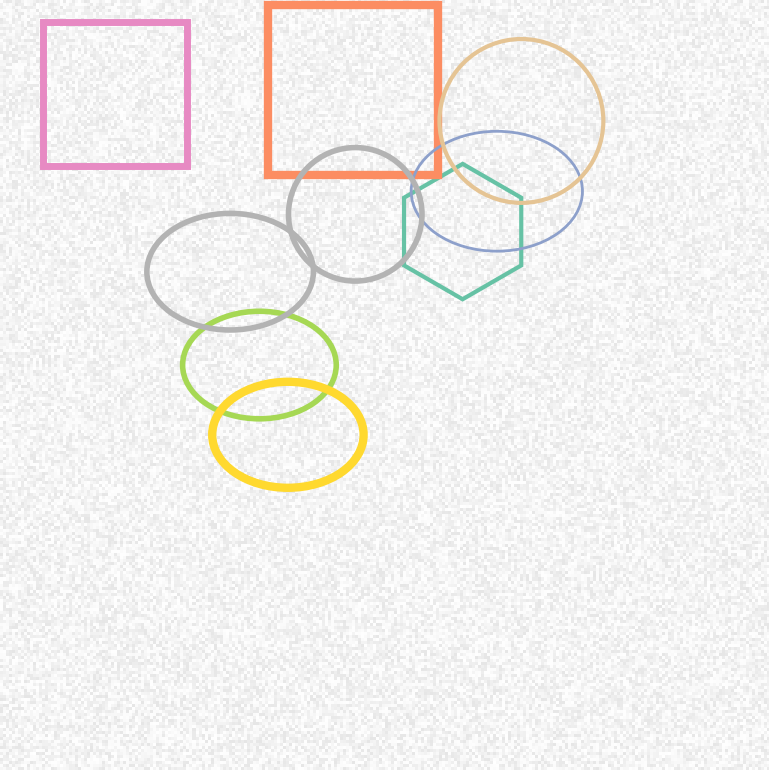[{"shape": "hexagon", "thickness": 1.5, "radius": 0.44, "center": [0.601, 0.699]}, {"shape": "square", "thickness": 3, "radius": 0.55, "center": [0.458, 0.883]}, {"shape": "oval", "thickness": 1, "radius": 0.56, "center": [0.645, 0.752]}, {"shape": "square", "thickness": 2.5, "radius": 0.47, "center": [0.149, 0.878]}, {"shape": "oval", "thickness": 2, "radius": 0.5, "center": [0.337, 0.526]}, {"shape": "oval", "thickness": 3, "radius": 0.49, "center": [0.374, 0.435]}, {"shape": "circle", "thickness": 1.5, "radius": 0.53, "center": [0.677, 0.843]}, {"shape": "oval", "thickness": 2, "radius": 0.54, "center": [0.299, 0.647]}, {"shape": "circle", "thickness": 2, "radius": 0.43, "center": [0.461, 0.722]}]